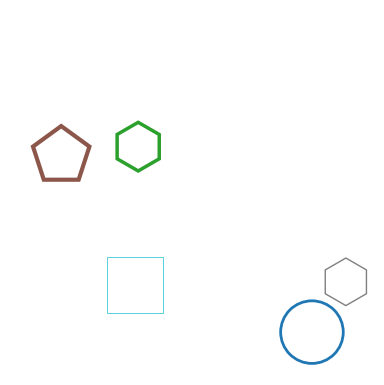[{"shape": "circle", "thickness": 2, "radius": 0.41, "center": [0.81, 0.137]}, {"shape": "hexagon", "thickness": 2.5, "radius": 0.32, "center": [0.359, 0.619]}, {"shape": "pentagon", "thickness": 3, "radius": 0.39, "center": [0.159, 0.596]}, {"shape": "hexagon", "thickness": 1, "radius": 0.31, "center": [0.898, 0.268]}, {"shape": "square", "thickness": 0.5, "radius": 0.36, "center": [0.351, 0.261]}]